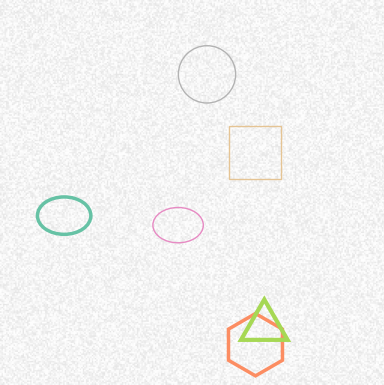[{"shape": "oval", "thickness": 2.5, "radius": 0.35, "center": [0.167, 0.44]}, {"shape": "hexagon", "thickness": 2.5, "radius": 0.4, "center": [0.664, 0.105]}, {"shape": "oval", "thickness": 1, "radius": 0.33, "center": [0.463, 0.415]}, {"shape": "triangle", "thickness": 3, "radius": 0.35, "center": [0.686, 0.152]}, {"shape": "square", "thickness": 1, "radius": 0.34, "center": [0.662, 0.605]}, {"shape": "circle", "thickness": 1, "radius": 0.37, "center": [0.538, 0.807]}]